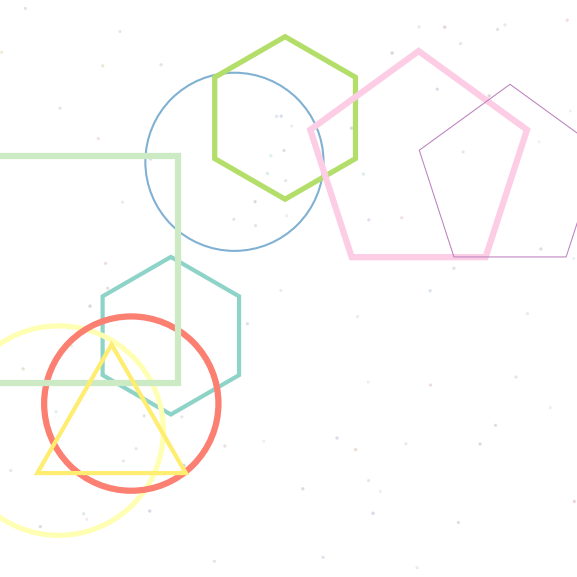[{"shape": "hexagon", "thickness": 2, "radius": 0.68, "center": [0.296, 0.418]}, {"shape": "circle", "thickness": 2.5, "radius": 0.91, "center": [0.102, 0.253]}, {"shape": "circle", "thickness": 3, "radius": 0.75, "center": [0.227, 0.3]}, {"shape": "circle", "thickness": 1, "radius": 0.77, "center": [0.406, 0.719]}, {"shape": "hexagon", "thickness": 2.5, "radius": 0.7, "center": [0.494, 0.795]}, {"shape": "pentagon", "thickness": 3, "radius": 0.99, "center": [0.725, 0.713]}, {"shape": "pentagon", "thickness": 0.5, "radius": 0.83, "center": [0.883, 0.688]}, {"shape": "square", "thickness": 3, "radius": 0.98, "center": [0.111, 0.533]}, {"shape": "triangle", "thickness": 2, "radius": 0.74, "center": [0.193, 0.254]}]